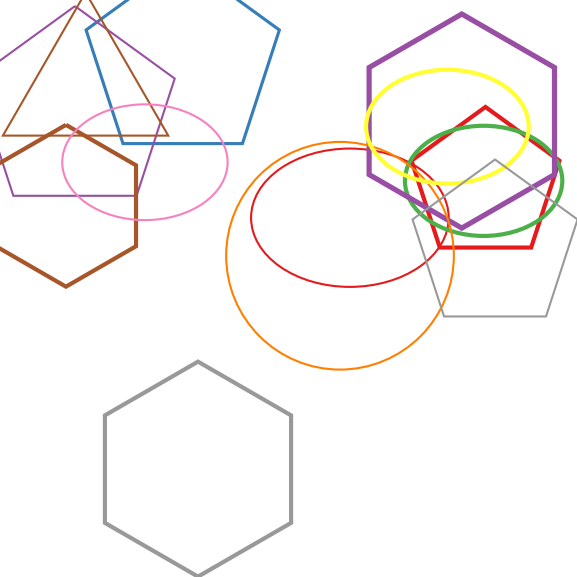[{"shape": "pentagon", "thickness": 2, "radius": 0.67, "center": [0.841, 0.679]}, {"shape": "oval", "thickness": 1, "radius": 0.86, "center": [0.606, 0.622]}, {"shape": "pentagon", "thickness": 1.5, "radius": 0.88, "center": [0.316, 0.893]}, {"shape": "oval", "thickness": 2, "radius": 0.68, "center": [0.837, 0.686]}, {"shape": "hexagon", "thickness": 2.5, "radius": 0.93, "center": [0.8, 0.79]}, {"shape": "pentagon", "thickness": 1, "radius": 0.91, "center": [0.13, 0.807]}, {"shape": "circle", "thickness": 1, "radius": 0.99, "center": [0.589, 0.556]}, {"shape": "oval", "thickness": 2, "radius": 0.7, "center": [0.775, 0.78]}, {"shape": "triangle", "thickness": 1, "radius": 0.83, "center": [0.148, 0.847]}, {"shape": "hexagon", "thickness": 2, "radius": 0.7, "center": [0.114, 0.643]}, {"shape": "oval", "thickness": 1, "radius": 0.72, "center": [0.251, 0.718]}, {"shape": "hexagon", "thickness": 2, "radius": 0.93, "center": [0.343, 0.187]}, {"shape": "pentagon", "thickness": 1, "radius": 0.75, "center": [0.857, 0.573]}]